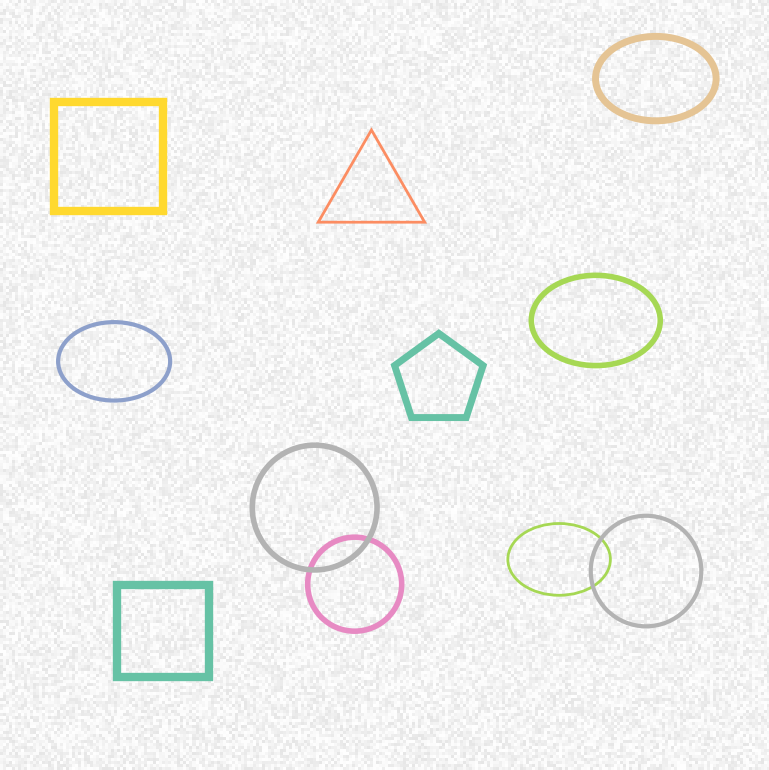[{"shape": "pentagon", "thickness": 2.5, "radius": 0.3, "center": [0.57, 0.507]}, {"shape": "square", "thickness": 3, "radius": 0.3, "center": [0.212, 0.181]}, {"shape": "triangle", "thickness": 1, "radius": 0.4, "center": [0.482, 0.751]}, {"shape": "oval", "thickness": 1.5, "radius": 0.36, "center": [0.148, 0.531]}, {"shape": "circle", "thickness": 2, "radius": 0.31, "center": [0.461, 0.241]}, {"shape": "oval", "thickness": 2, "radius": 0.42, "center": [0.774, 0.584]}, {"shape": "oval", "thickness": 1, "radius": 0.33, "center": [0.726, 0.274]}, {"shape": "square", "thickness": 3, "radius": 0.36, "center": [0.141, 0.797]}, {"shape": "oval", "thickness": 2.5, "radius": 0.39, "center": [0.852, 0.898]}, {"shape": "circle", "thickness": 2, "radius": 0.41, "center": [0.409, 0.341]}, {"shape": "circle", "thickness": 1.5, "radius": 0.36, "center": [0.839, 0.258]}]